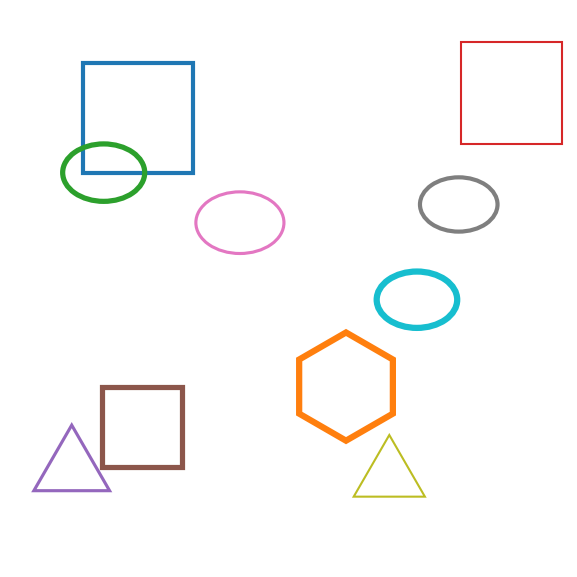[{"shape": "square", "thickness": 2, "radius": 0.48, "center": [0.239, 0.795]}, {"shape": "hexagon", "thickness": 3, "radius": 0.47, "center": [0.599, 0.33]}, {"shape": "oval", "thickness": 2.5, "radius": 0.36, "center": [0.18, 0.7]}, {"shape": "square", "thickness": 1, "radius": 0.44, "center": [0.886, 0.839]}, {"shape": "triangle", "thickness": 1.5, "radius": 0.38, "center": [0.124, 0.187]}, {"shape": "square", "thickness": 2.5, "radius": 0.34, "center": [0.246, 0.26]}, {"shape": "oval", "thickness": 1.5, "radius": 0.38, "center": [0.415, 0.614]}, {"shape": "oval", "thickness": 2, "radius": 0.34, "center": [0.794, 0.645]}, {"shape": "triangle", "thickness": 1, "radius": 0.36, "center": [0.674, 0.175]}, {"shape": "oval", "thickness": 3, "radius": 0.35, "center": [0.722, 0.48]}]